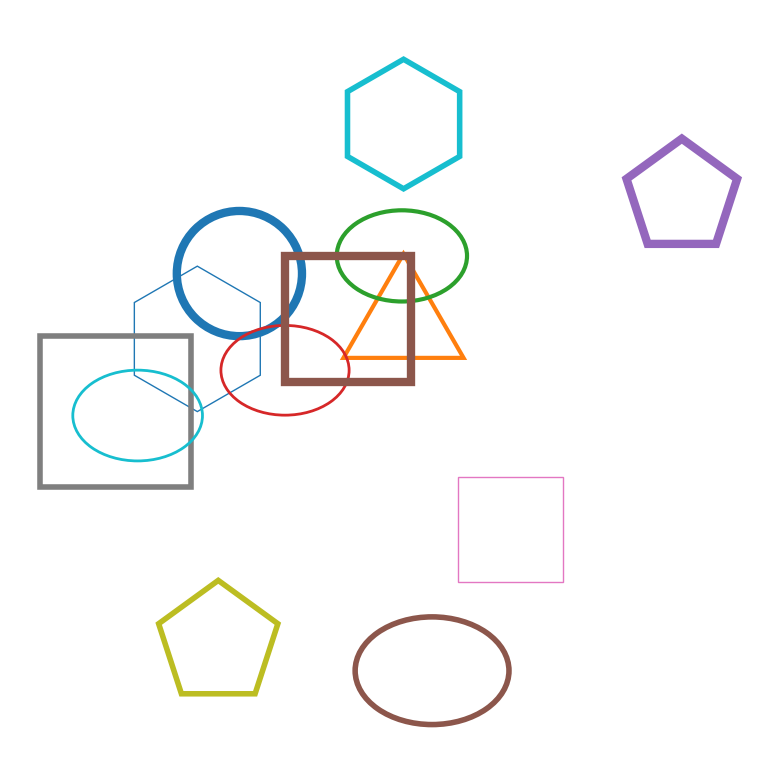[{"shape": "hexagon", "thickness": 0.5, "radius": 0.47, "center": [0.256, 0.56]}, {"shape": "circle", "thickness": 3, "radius": 0.41, "center": [0.311, 0.645]}, {"shape": "triangle", "thickness": 1.5, "radius": 0.45, "center": [0.524, 0.58]}, {"shape": "oval", "thickness": 1.5, "radius": 0.42, "center": [0.522, 0.668]}, {"shape": "oval", "thickness": 1, "radius": 0.42, "center": [0.37, 0.519]}, {"shape": "pentagon", "thickness": 3, "radius": 0.38, "center": [0.886, 0.744]}, {"shape": "square", "thickness": 3, "radius": 0.41, "center": [0.452, 0.586]}, {"shape": "oval", "thickness": 2, "radius": 0.5, "center": [0.561, 0.129]}, {"shape": "square", "thickness": 0.5, "radius": 0.34, "center": [0.663, 0.312]}, {"shape": "square", "thickness": 2, "radius": 0.49, "center": [0.15, 0.465]}, {"shape": "pentagon", "thickness": 2, "radius": 0.41, "center": [0.283, 0.165]}, {"shape": "hexagon", "thickness": 2, "radius": 0.42, "center": [0.524, 0.839]}, {"shape": "oval", "thickness": 1, "radius": 0.42, "center": [0.179, 0.46]}]